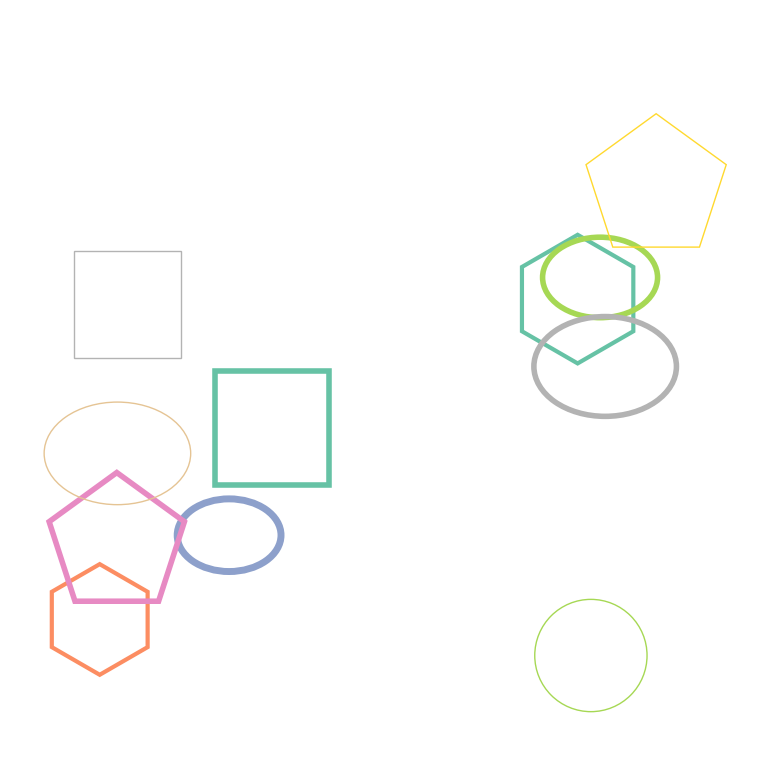[{"shape": "hexagon", "thickness": 1.5, "radius": 0.42, "center": [0.75, 0.612]}, {"shape": "square", "thickness": 2, "radius": 0.37, "center": [0.354, 0.444]}, {"shape": "hexagon", "thickness": 1.5, "radius": 0.36, "center": [0.129, 0.196]}, {"shape": "oval", "thickness": 2.5, "radius": 0.34, "center": [0.298, 0.305]}, {"shape": "pentagon", "thickness": 2, "radius": 0.46, "center": [0.152, 0.294]}, {"shape": "circle", "thickness": 0.5, "radius": 0.36, "center": [0.767, 0.149]}, {"shape": "oval", "thickness": 2, "radius": 0.37, "center": [0.779, 0.64]}, {"shape": "pentagon", "thickness": 0.5, "radius": 0.48, "center": [0.852, 0.757]}, {"shape": "oval", "thickness": 0.5, "radius": 0.48, "center": [0.152, 0.411]}, {"shape": "square", "thickness": 0.5, "radius": 0.35, "center": [0.166, 0.604]}, {"shape": "oval", "thickness": 2, "radius": 0.46, "center": [0.786, 0.524]}]